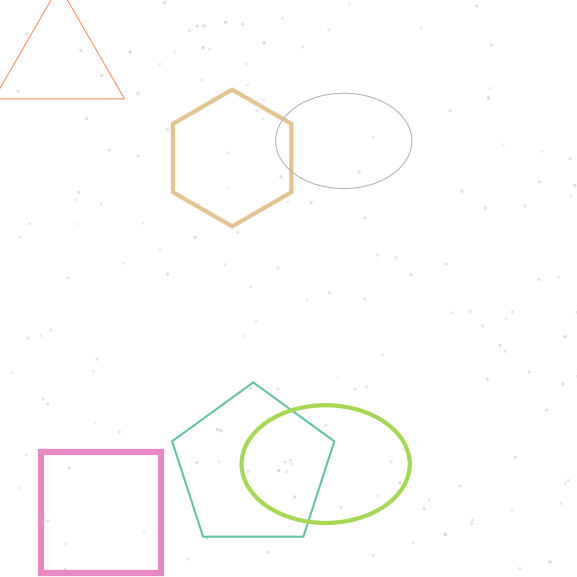[{"shape": "pentagon", "thickness": 1, "radius": 0.74, "center": [0.438, 0.189]}, {"shape": "triangle", "thickness": 0.5, "radius": 0.65, "center": [0.103, 0.893]}, {"shape": "square", "thickness": 3, "radius": 0.52, "center": [0.175, 0.112]}, {"shape": "oval", "thickness": 2, "radius": 0.73, "center": [0.564, 0.196]}, {"shape": "hexagon", "thickness": 2, "radius": 0.59, "center": [0.402, 0.725]}, {"shape": "oval", "thickness": 0.5, "radius": 0.59, "center": [0.595, 0.755]}]